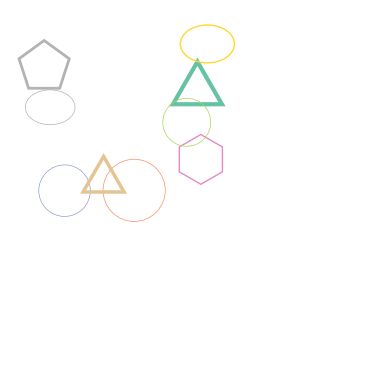[{"shape": "triangle", "thickness": 3, "radius": 0.37, "center": [0.513, 0.766]}, {"shape": "circle", "thickness": 0.5, "radius": 0.4, "center": [0.348, 0.506]}, {"shape": "circle", "thickness": 0.5, "radius": 0.33, "center": [0.168, 0.505]}, {"shape": "hexagon", "thickness": 1, "radius": 0.32, "center": [0.522, 0.586]}, {"shape": "circle", "thickness": 0.5, "radius": 0.31, "center": [0.485, 0.682]}, {"shape": "oval", "thickness": 1, "radius": 0.35, "center": [0.539, 0.886]}, {"shape": "triangle", "thickness": 2.5, "radius": 0.31, "center": [0.269, 0.532]}, {"shape": "oval", "thickness": 0.5, "radius": 0.32, "center": [0.13, 0.721]}, {"shape": "pentagon", "thickness": 2, "radius": 0.34, "center": [0.115, 0.826]}]